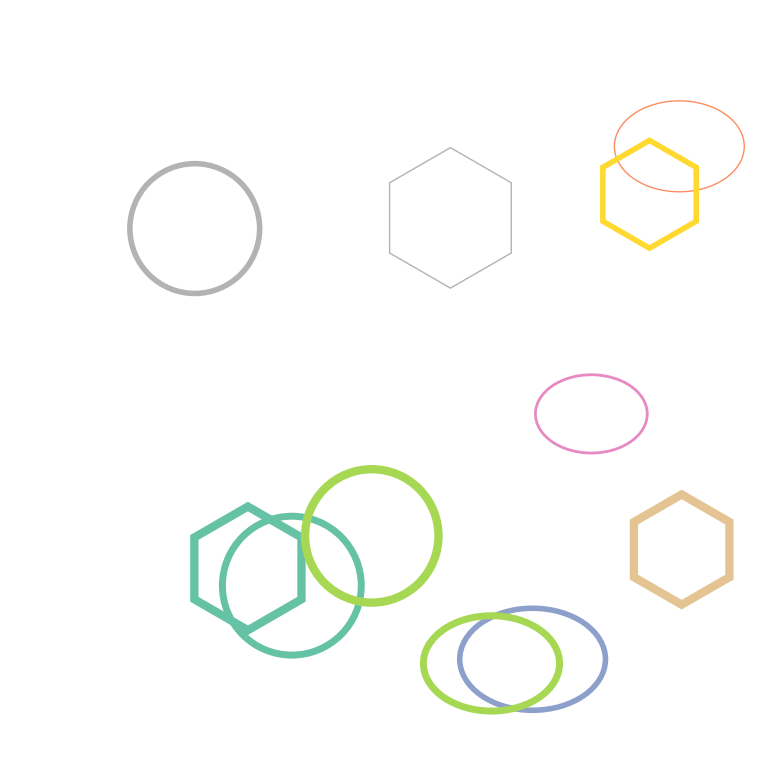[{"shape": "circle", "thickness": 2.5, "radius": 0.45, "center": [0.379, 0.239]}, {"shape": "hexagon", "thickness": 3, "radius": 0.4, "center": [0.322, 0.262]}, {"shape": "oval", "thickness": 0.5, "radius": 0.42, "center": [0.882, 0.81]}, {"shape": "oval", "thickness": 2, "radius": 0.47, "center": [0.692, 0.144]}, {"shape": "oval", "thickness": 1, "radius": 0.36, "center": [0.768, 0.462]}, {"shape": "circle", "thickness": 3, "radius": 0.43, "center": [0.483, 0.304]}, {"shape": "oval", "thickness": 2.5, "radius": 0.44, "center": [0.638, 0.138]}, {"shape": "hexagon", "thickness": 2, "radius": 0.35, "center": [0.844, 0.748]}, {"shape": "hexagon", "thickness": 3, "radius": 0.36, "center": [0.885, 0.286]}, {"shape": "circle", "thickness": 2, "radius": 0.42, "center": [0.253, 0.703]}, {"shape": "hexagon", "thickness": 0.5, "radius": 0.46, "center": [0.585, 0.717]}]